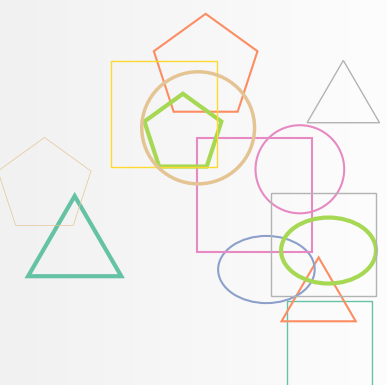[{"shape": "square", "thickness": 1, "radius": 0.55, "center": [0.85, 0.107]}, {"shape": "triangle", "thickness": 3, "radius": 0.69, "center": [0.193, 0.352]}, {"shape": "triangle", "thickness": 1.5, "radius": 0.55, "center": [0.822, 0.221]}, {"shape": "pentagon", "thickness": 1.5, "radius": 0.7, "center": [0.531, 0.824]}, {"shape": "oval", "thickness": 1.5, "radius": 0.62, "center": [0.688, 0.3]}, {"shape": "square", "thickness": 1.5, "radius": 0.74, "center": [0.657, 0.494]}, {"shape": "circle", "thickness": 1.5, "radius": 0.57, "center": [0.774, 0.56]}, {"shape": "oval", "thickness": 3, "radius": 0.61, "center": [0.848, 0.349]}, {"shape": "pentagon", "thickness": 3, "radius": 0.52, "center": [0.472, 0.652]}, {"shape": "square", "thickness": 1, "radius": 0.69, "center": [0.423, 0.705]}, {"shape": "circle", "thickness": 2.5, "radius": 0.73, "center": [0.511, 0.668]}, {"shape": "pentagon", "thickness": 0.5, "radius": 0.63, "center": [0.115, 0.517]}, {"shape": "triangle", "thickness": 1, "radius": 0.54, "center": [0.886, 0.735]}, {"shape": "square", "thickness": 1, "radius": 0.67, "center": [0.835, 0.365]}]